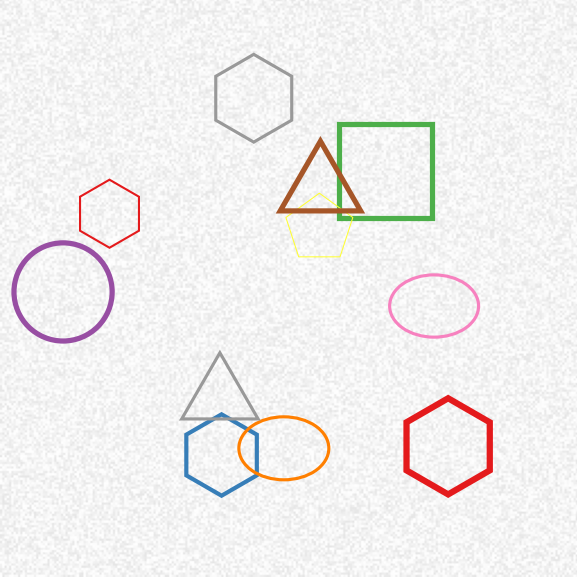[{"shape": "hexagon", "thickness": 1, "radius": 0.29, "center": [0.19, 0.629]}, {"shape": "hexagon", "thickness": 3, "radius": 0.42, "center": [0.776, 0.226]}, {"shape": "hexagon", "thickness": 2, "radius": 0.35, "center": [0.384, 0.211]}, {"shape": "square", "thickness": 2.5, "radius": 0.41, "center": [0.668, 0.703]}, {"shape": "circle", "thickness": 2.5, "radius": 0.42, "center": [0.109, 0.494]}, {"shape": "oval", "thickness": 1.5, "radius": 0.39, "center": [0.492, 0.223]}, {"shape": "pentagon", "thickness": 0.5, "radius": 0.3, "center": [0.553, 0.604]}, {"shape": "triangle", "thickness": 2.5, "radius": 0.4, "center": [0.555, 0.674]}, {"shape": "oval", "thickness": 1.5, "radius": 0.39, "center": [0.752, 0.469]}, {"shape": "hexagon", "thickness": 1.5, "radius": 0.38, "center": [0.439, 0.829]}, {"shape": "triangle", "thickness": 1.5, "radius": 0.38, "center": [0.381, 0.312]}]